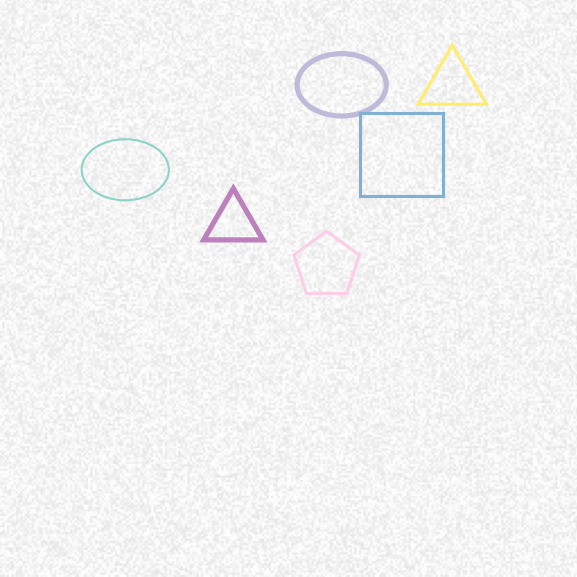[{"shape": "oval", "thickness": 1, "radius": 0.38, "center": [0.217, 0.705]}, {"shape": "oval", "thickness": 2.5, "radius": 0.39, "center": [0.592, 0.852]}, {"shape": "square", "thickness": 1.5, "radius": 0.36, "center": [0.696, 0.731]}, {"shape": "pentagon", "thickness": 1.5, "radius": 0.3, "center": [0.566, 0.539]}, {"shape": "triangle", "thickness": 2.5, "radius": 0.3, "center": [0.404, 0.613]}, {"shape": "triangle", "thickness": 1.5, "radius": 0.34, "center": [0.783, 0.853]}]